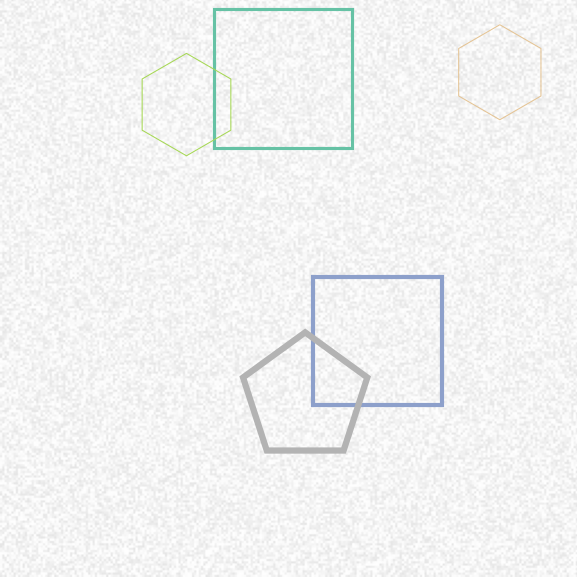[{"shape": "square", "thickness": 1.5, "radius": 0.6, "center": [0.491, 0.863]}, {"shape": "square", "thickness": 2, "radius": 0.56, "center": [0.654, 0.409]}, {"shape": "hexagon", "thickness": 0.5, "radius": 0.44, "center": [0.323, 0.818]}, {"shape": "hexagon", "thickness": 0.5, "radius": 0.41, "center": [0.865, 0.874]}, {"shape": "pentagon", "thickness": 3, "radius": 0.57, "center": [0.528, 0.311]}]